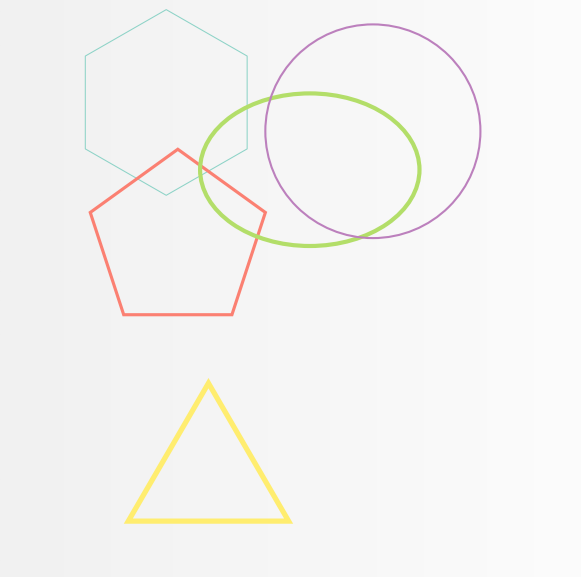[{"shape": "hexagon", "thickness": 0.5, "radius": 0.8, "center": [0.286, 0.822]}, {"shape": "pentagon", "thickness": 1.5, "radius": 0.79, "center": [0.306, 0.582]}, {"shape": "oval", "thickness": 2, "radius": 0.94, "center": [0.533, 0.705]}, {"shape": "circle", "thickness": 1, "radius": 0.93, "center": [0.642, 0.772]}, {"shape": "triangle", "thickness": 2.5, "radius": 0.8, "center": [0.359, 0.176]}]